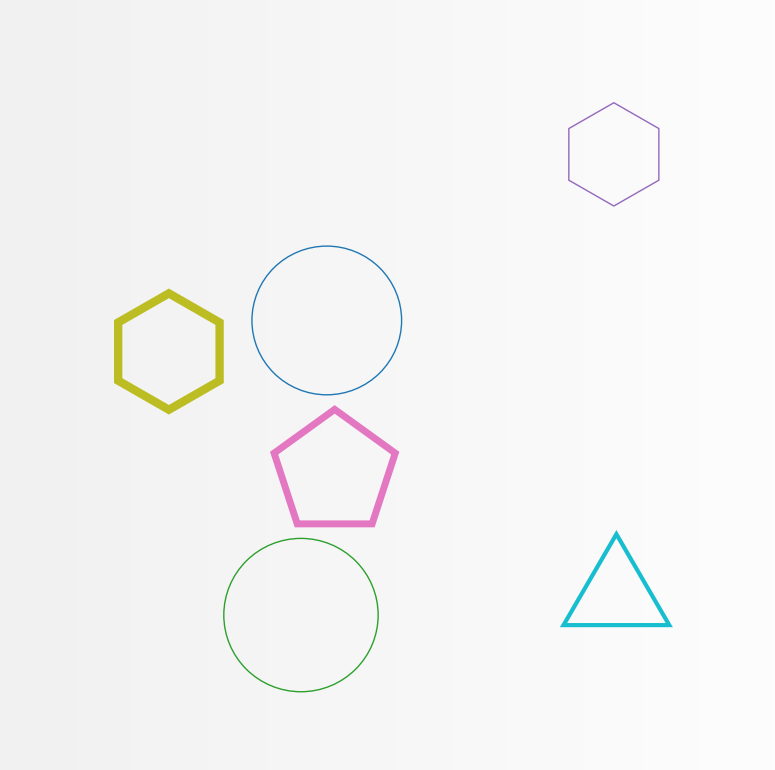[{"shape": "circle", "thickness": 0.5, "radius": 0.48, "center": [0.422, 0.584]}, {"shape": "circle", "thickness": 0.5, "radius": 0.5, "center": [0.388, 0.201]}, {"shape": "hexagon", "thickness": 0.5, "radius": 0.34, "center": [0.792, 0.8]}, {"shape": "pentagon", "thickness": 2.5, "radius": 0.41, "center": [0.432, 0.386]}, {"shape": "hexagon", "thickness": 3, "radius": 0.38, "center": [0.218, 0.543]}, {"shape": "triangle", "thickness": 1.5, "radius": 0.39, "center": [0.795, 0.228]}]